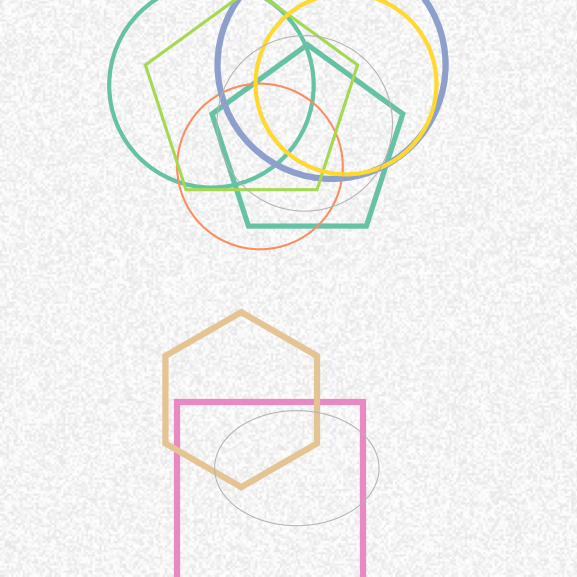[{"shape": "circle", "thickness": 2, "radius": 0.89, "center": [0.366, 0.851]}, {"shape": "pentagon", "thickness": 2.5, "radius": 0.87, "center": [0.532, 0.748]}, {"shape": "circle", "thickness": 1, "radius": 0.72, "center": [0.45, 0.711]}, {"shape": "circle", "thickness": 3, "radius": 0.99, "center": [0.574, 0.887]}, {"shape": "square", "thickness": 3, "radius": 0.8, "center": [0.468, 0.143]}, {"shape": "pentagon", "thickness": 1.5, "radius": 0.97, "center": [0.435, 0.827]}, {"shape": "circle", "thickness": 2, "radius": 0.78, "center": [0.599, 0.854]}, {"shape": "hexagon", "thickness": 3, "radius": 0.76, "center": [0.418, 0.307]}, {"shape": "circle", "thickness": 0.5, "radius": 0.76, "center": [0.528, 0.785]}, {"shape": "oval", "thickness": 0.5, "radius": 0.71, "center": [0.514, 0.188]}]